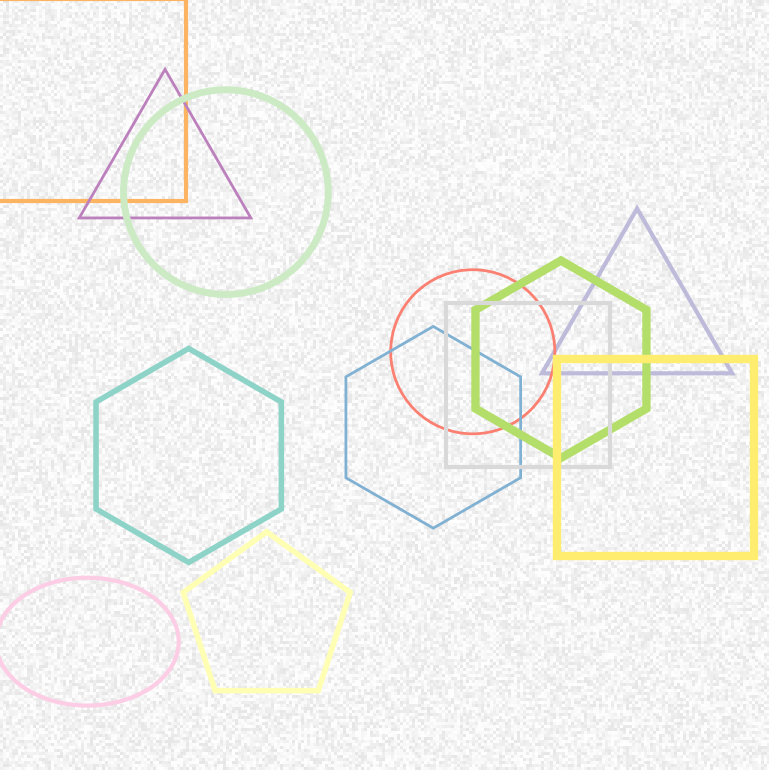[{"shape": "hexagon", "thickness": 2, "radius": 0.69, "center": [0.245, 0.408]}, {"shape": "pentagon", "thickness": 2, "radius": 0.57, "center": [0.346, 0.195]}, {"shape": "triangle", "thickness": 1.5, "radius": 0.71, "center": [0.827, 0.586]}, {"shape": "circle", "thickness": 1, "radius": 0.53, "center": [0.614, 0.543]}, {"shape": "hexagon", "thickness": 1, "radius": 0.66, "center": [0.563, 0.445]}, {"shape": "square", "thickness": 1.5, "radius": 0.66, "center": [0.11, 0.87]}, {"shape": "hexagon", "thickness": 3, "radius": 0.64, "center": [0.729, 0.533]}, {"shape": "oval", "thickness": 1.5, "radius": 0.59, "center": [0.113, 0.167]}, {"shape": "square", "thickness": 1.5, "radius": 0.53, "center": [0.686, 0.5]}, {"shape": "triangle", "thickness": 1, "radius": 0.64, "center": [0.214, 0.781]}, {"shape": "circle", "thickness": 2.5, "radius": 0.66, "center": [0.293, 0.75]}, {"shape": "square", "thickness": 3, "radius": 0.64, "center": [0.852, 0.406]}]